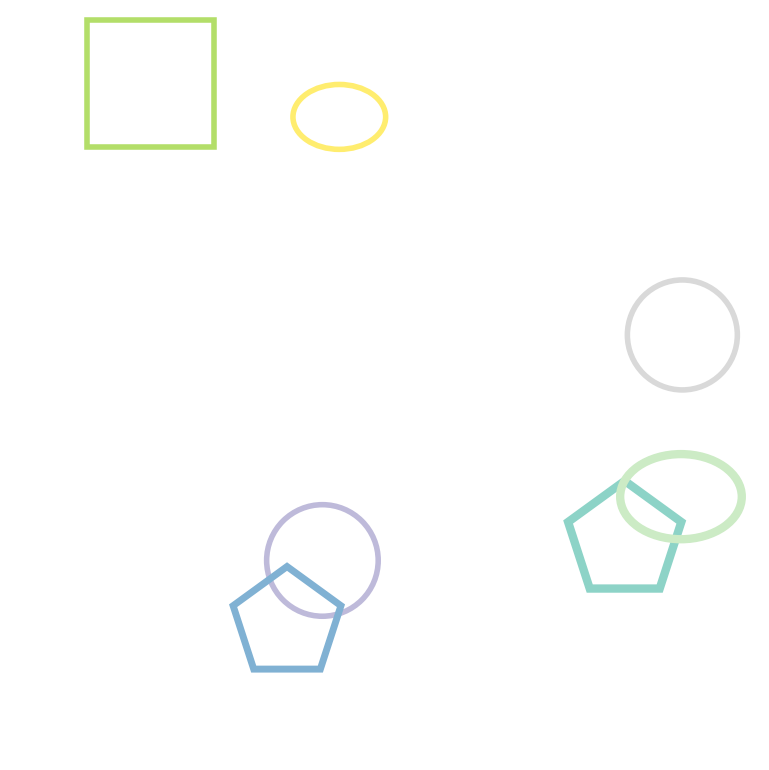[{"shape": "pentagon", "thickness": 3, "radius": 0.39, "center": [0.811, 0.298]}, {"shape": "circle", "thickness": 2, "radius": 0.36, "center": [0.419, 0.272]}, {"shape": "pentagon", "thickness": 2.5, "radius": 0.37, "center": [0.373, 0.191]}, {"shape": "square", "thickness": 2, "radius": 0.41, "center": [0.196, 0.892]}, {"shape": "circle", "thickness": 2, "radius": 0.36, "center": [0.886, 0.565]}, {"shape": "oval", "thickness": 3, "radius": 0.39, "center": [0.884, 0.355]}, {"shape": "oval", "thickness": 2, "radius": 0.3, "center": [0.441, 0.848]}]